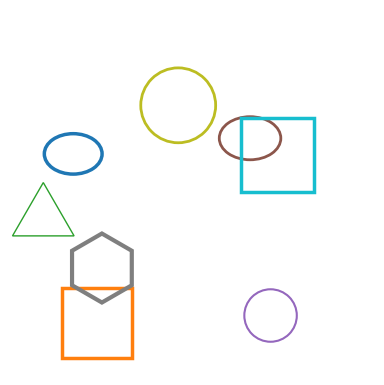[{"shape": "oval", "thickness": 2.5, "radius": 0.38, "center": [0.19, 0.6]}, {"shape": "square", "thickness": 2.5, "radius": 0.46, "center": [0.252, 0.162]}, {"shape": "triangle", "thickness": 1, "radius": 0.46, "center": [0.112, 0.433]}, {"shape": "circle", "thickness": 1.5, "radius": 0.34, "center": [0.703, 0.18]}, {"shape": "oval", "thickness": 2, "radius": 0.4, "center": [0.649, 0.641]}, {"shape": "hexagon", "thickness": 3, "radius": 0.45, "center": [0.265, 0.304]}, {"shape": "circle", "thickness": 2, "radius": 0.49, "center": [0.463, 0.726]}, {"shape": "square", "thickness": 2.5, "radius": 0.48, "center": [0.721, 0.597]}]